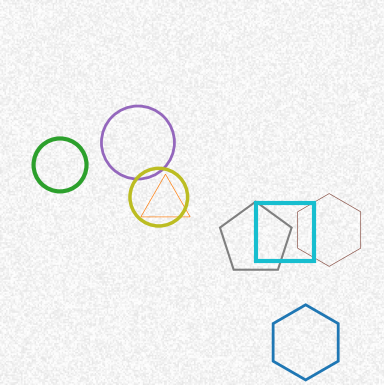[{"shape": "hexagon", "thickness": 2, "radius": 0.49, "center": [0.794, 0.111]}, {"shape": "triangle", "thickness": 0.5, "radius": 0.37, "center": [0.43, 0.474]}, {"shape": "circle", "thickness": 3, "radius": 0.34, "center": [0.156, 0.572]}, {"shape": "circle", "thickness": 2, "radius": 0.47, "center": [0.358, 0.63]}, {"shape": "hexagon", "thickness": 0.5, "radius": 0.47, "center": [0.855, 0.403]}, {"shape": "pentagon", "thickness": 1.5, "radius": 0.49, "center": [0.664, 0.379]}, {"shape": "circle", "thickness": 2.5, "radius": 0.37, "center": [0.412, 0.488]}, {"shape": "square", "thickness": 3, "radius": 0.38, "center": [0.741, 0.398]}]